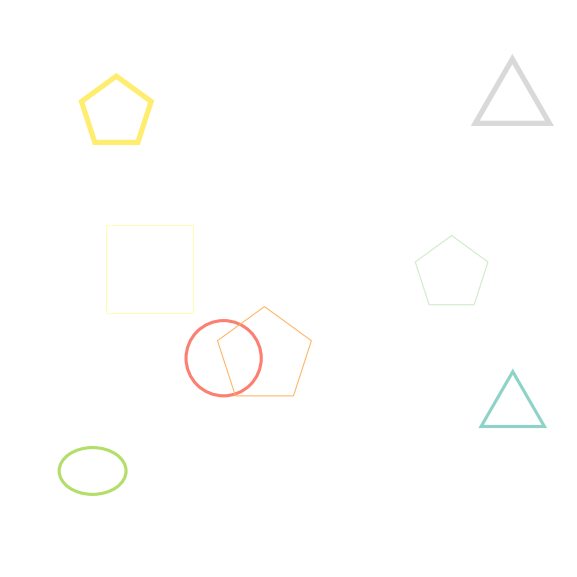[{"shape": "triangle", "thickness": 1.5, "radius": 0.32, "center": [0.888, 0.292]}, {"shape": "square", "thickness": 0.5, "radius": 0.38, "center": [0.259, 0.533]}, {"shape": "circle", "thickness": 1.5, "radius": 0.33, "center": [0.387, 0.379]}, {"shape": "pentagon", "thickness": 0.5, "radius": 0.43, "center": [0.458, 0.383]}, {"shape": "oval", "thickness": 1.5, "radius": 0.29, "center": [0.16, 0.184]}, {"shape": "triangle", "thickness": 2.5, "radius": 0.37, "center": [0.887, 0.823]}, {"shape": "pentagon", "thickness": 0.5, "radius": 0.33, "center": [0.782, 0.525]}, {"shape": "pentagon", "thickness": 2.5, "radius": 0.32, "center": [0.201, 0.804]}]